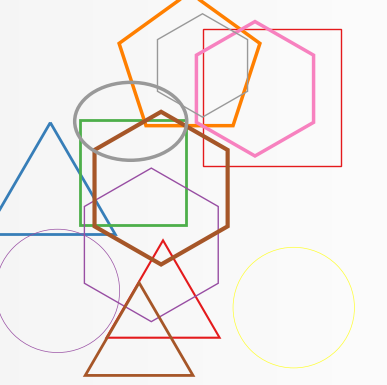[{"shape": "square", "thickness": 1, "radius": 0.89, "center": [0.702, 0.746]}, {"shape": "triangle", "thickness": 1.5, "radius": 0.84, "center": [0.421, 0.207]}, {"shape": "triangle", "thickness": 2, "radius": 0.97, "center": [0.13, 0.488]}, {"shape": "square", "thickness": 2, "radius": 0.68, "center": [0.344, 0.551]}, {"shape": "hexagon", "thickness": 1, "radius": 1.0, "center": [0.39, 0.364]}, {"shape": "circle", "thickness": 0.5, "radius": 0.8, "center": [0.148, 0.244]}, {"shape": "pentagon", "thickness": 2.5, "radius": 0.96, "center": [0.489, 0.828]}, {"shape": "circle", "thickness": 0.5, "radius": 0.78, "center": [0.758, 0.201]}, {"shape": "hexagon", "thickness": 3, "radius": 0.99, "center": [0.416, 0.511]}, {"shape": "triangle", "thickness": 2, "radius": 0.8, "center": [0.359, 0.105]}, {"shape": "hexagon", "thickness": 2.5, "radius": 0.87, "center": [0.658, 0.769]}, {"shape": "hexagon", "thickness": 1, "radius": 0.67, "center": [0.523, 0.83]}, {"shape": "oval", "thickness": 2.5, "radius": 0.72, "center": [0.337, 0.685]}]